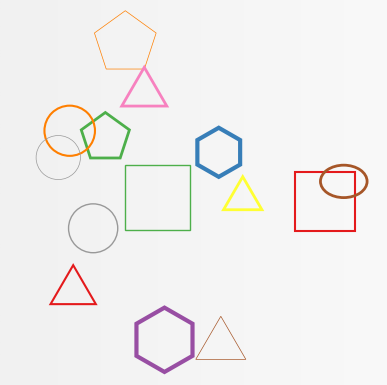[{"shape": "triangle", "thickness": 1.5, "radius": 0.34, "center": [0.189, 0.244]}, {"shape": "square", "thickness": 1.5, "radius": 0.38, "center": [0.839, 0.478]}, {"shape": "hexagon", "thickness": 3, "radius": 0.32, "center": [0.565, 0.604]}, {"shape": "square", "thickness": 1, "radius": 0.42, "center": [0.406, 0.487]}, {"shape": "pentagon", "thickness": 2, "radius": 0.33, "center": [0.272, 0.642]}, {"shape": "hexagon", "thickness": 3, "radius": 0.42, "center": [0.424, 0.117]}, {"shape": "pentagon", "thickness": 0.5, "radius": 0.42, "center": [0.323, 0.888]}, {"shape": "circle", "thickness": 1.5, "radius": 0.33, "center": [0.18, 0.66]}, {"shape": "triangle", "thickness": 2, "radius": 0.29, "center": [0.626, 0.484]}, {"shape": "triangle", "thickness": 0.5, "radius": 0.37, "center": [0.57, 0.104]}, {"shape": "oval", "thickness": 2, "radius": 0.3, "center": [0.887, 0.529]}, {"shape": "triangle", "thickness": 2, "radius": 0.34, "center": [0.372, 0.758]}, {"shape": "circle", "thickness": 0.5, "radius": 0.29, "center": [0.15, 0.591]}, {"shape": "circle", "thickness": 1, "radius": 0.32, "center": [0.24, 0.407]}]